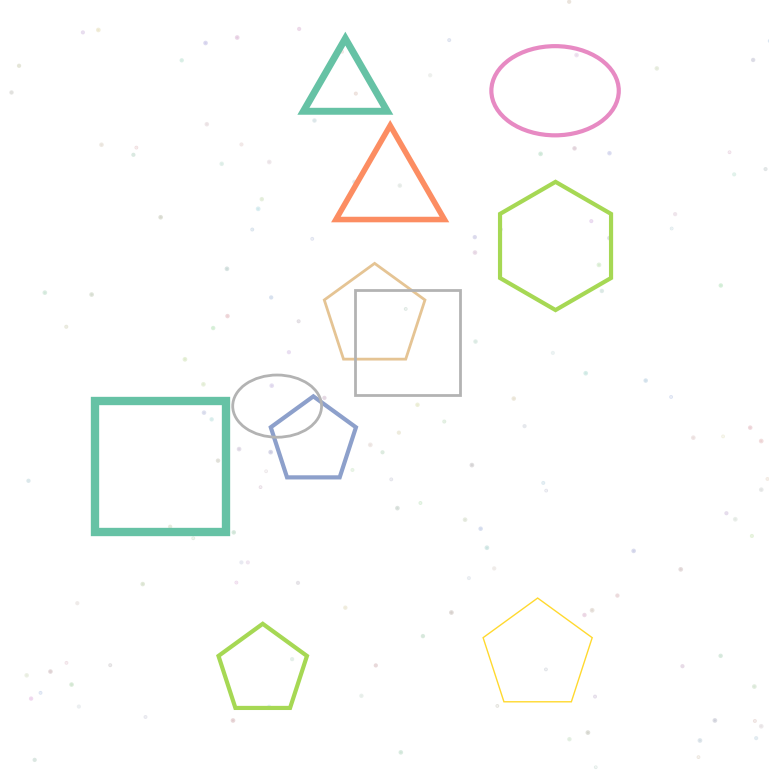[{"shape": "square", "thickness": 3, "radius": 0.42, "center": [0.209, 0.394]}, {"shape": "triangle", "thickness": 2.5, "radius": 0.31, "center": [0.448, 0.887]}, {"shape": "triangle", "thickness": 2, "radius": 0.41, "center": [0.507, 0.756]}, {"shape": "pentagon", "thickness": 1.5, "radius": 0.29, "center": [0.407, 0.427]}, {"shape": "oval", "thickness": 1.5, "radius": 0.41, "center": [0.721, 0.882]}, {"shape": "hexagon", "thickness": 1.5, "radius": 0.42, "center": [0.721, 0.681]}, {"shape": "pentagon", "thickness": 1.5, "radius": 0.3, "center": [0.341, 0.129]}, {"shape": "pentagon", "thickness": 0.5, "radius": 0.37, "center": [0.698, 0.149]}, {"shape": "pentagon", "thickness": 1, "radius": 0.34, "center": [0.487, 0.589]}, {"shape": "oval", "thickness": 1, "radius": 0.29, "center": [0.36, 0.473]}, {"shape": "square", "thickness": 1, "radius": 0.34, "center": [0.529, 0.555]}]